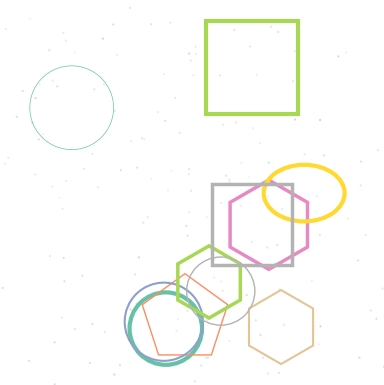[{"shape": "circle", "thickness": 0.5, "radius": 0.54, "center": [0.186, 0.72]}, {"shape": "circle", "thickness": 3, "radius": 0.47, "center": [0.431, 0.146]}, {"shape": "pentagon", "thickness": 1, "radius": 0.58, "center": [0.48, 0.172]}, {"shape": "circle", "thickness": 1.5, "radius": 0.51, "center": [0.426, 0.164]}, {"shape": "hexagon", "thickness": 2.5, "radius": 0.58, "center": [0.698, 0.416]}, {"shape": "hexagon", "thickness": 2.5, "radius": 0.47, "center": [0.543, 0.268]}, {"shape": "square", "thickness": 3, "radius": 0.6, "center": [0.653, 0.825]}, {"shape": "oval", "thickness": 3, "radius": 0.53, "center": [0.79, 0.498]}, {"shape": "hexagon", "thickness": 1.5, "radius": 0.48, "center": [0.73, 0.151]}, {"shape": "square", "thickness": 2.5, "radius": 0.53, "center": [0.654, 0.417]}, {"shape": "circle", "thickness": 1, "radius": 0.44, "center": [0.573, 0.244]}]